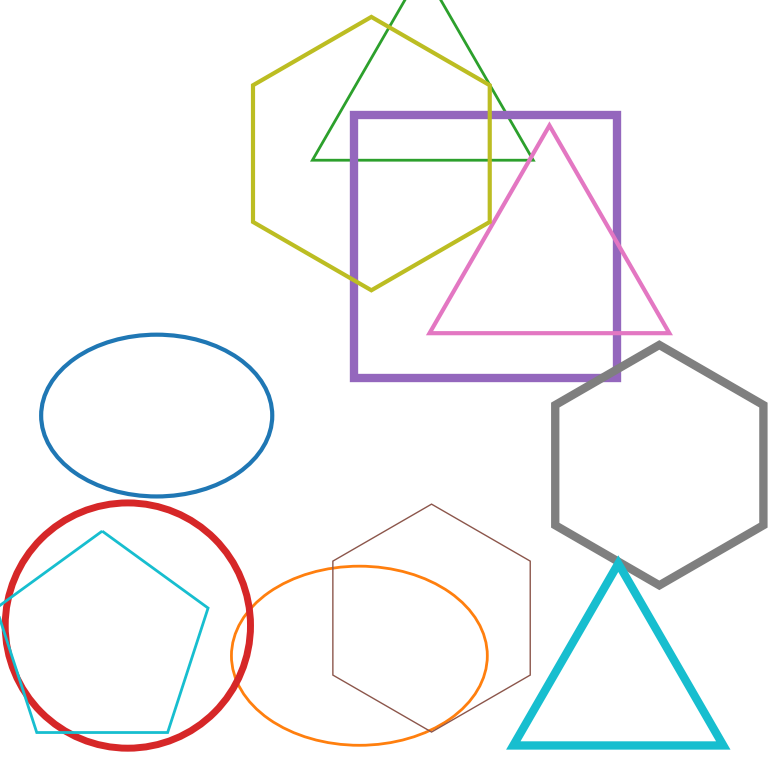[{"shape": "oval", "thickness": 1.5, "radius": 0.75, "center": [0.204, 0.46]}, {"shape": "oval", "thickness": 1, "radius": 0.83, "center": [0.467, 0.148]}, {"shape": "triangle", "thickness": 1, "radius": 0.83, "center": [0.549, 0.875]}, {"shape": "circle", "thickness": 2.5, "radius": 0.8, "center": [0.166, 0.188]}, {"shape": "square", "thickness": 3, "radius": 0.85, "center": [0.631, 0.68]}, {"shape": "hexagon", "thickness": 0.5, "radius": 0.74, "center": [0.56, 0.197]}, {"shape": "triangle", "thickness": 1.5, "radius": 0.9, "center": [0.714, 0.657]}, {"shape": "hexagon", "thickness": 3, "radius": 0.78, "center": [0.856, 0.396]}, {"shape": "hexagon", "thickness": 1.5, "radius": 0.89, "center": [0.482, 0.801]}, {"shape": "pentagon", "thickness": 1, "radius": 0.72, "center": [0.133, 0.166]}, {"shape": "triangle", "thickness": 3, "radius": 0.79, "center": [0.803, 0.111]}]